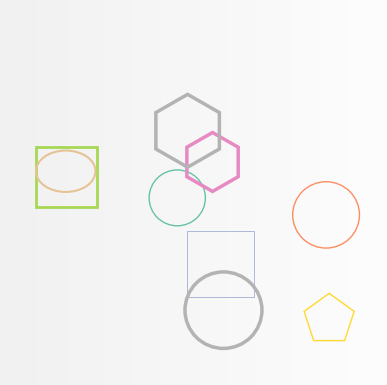[{"shape": "circle", "thickness": 1, "radius": 0.36, "center": [0.457, 0.486]}, {"shape": "circle", "thickness": 1, "radius": 0.43, "center": [0.842, 0.442]}, {"shape": "square", "thickness": 0.5, "radius": 0.43, "center": [0.569, 0.313]}, {"shape": "hexagon", "thickness": 2.5, "radius": 0.38, "center": [0.548, 0.579]}, {"shape": "square", "thickness": 2, "radius": 0.39, "center": [0.172, 0.54]}, {"shape": "pentagon", "thickness": 1, "radius": 0.34, "center": [0.849, 0.17]}, {"shape": "oval", "thickness": 1.5, "radius": 0.38, "center": [0.17, 0.555]}, {"shape": "circle", "thickness": 2.5, "radius": 0.5, "center": [0.577, 0.194]}, {"shape": "hexagon", "thickness": 2.5, "radius": 0.47, "center": [0.484, 0.66]}]